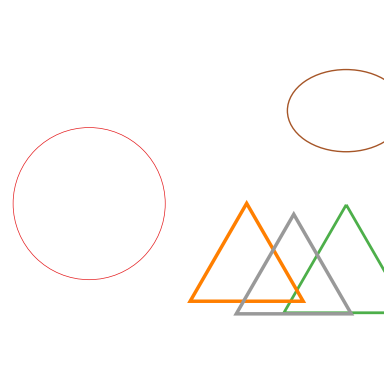[{"shape": "circle", "thickness": 0.5, "radius": 0.99, "center": [0.232, 0.471]}, {"shape": "triangle", "thickness": 2, "radius": 0.93, "center": [0.899, 0.281]}, {"shape": "triangle", "thickness": 2.5, "radius": 0.85, "center": [0.641, 0.302]}, {"shape": "oval", "thickness": 1, "radius": 0.76, "center": [0.899, 0.713]}, {"shape": "triangle", "thickness": 2.5, "radius": 0.86, "center": [0.763, 0.271]}]